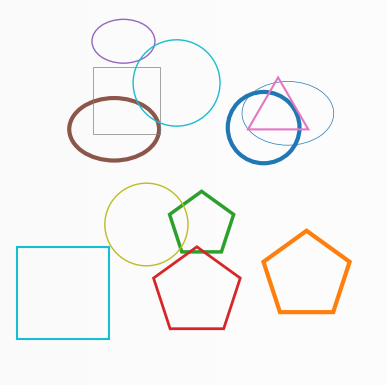[{"shape": "oval", "thickness": 0.5, "radius": 0.59, "center": [0.743, 0.706]}, {"shape": "circle", "thickness": 3, "radius": 0.46, "center": [0.68, 0.669]}, {"shape": "pentagon", "thickness": 3, "radius": 0.58, "center": [0.791, 0.284]}, {"shape": "pentagon", "thickness": 2.5, "radius": 0.43, "center": [0.52, 0.416]}, {"shape": "pentagon", "thickness": 2, "radius": 0.59, "center": [0.508, 0.241]}, {"shape": "oval", "thickness": 1, "radius": 0.41, "center": [0.319, 0.893]}, {"shape": "oval", "thickness": 3, "radius": 0.58, "center": [0.295, 0.664]}, {"shape": "triangle", "thickness": 1.5, "radius": 0.45, "center": [0.718, 0.709]}, {"shape": "square", "thickness": 0.5, "radius": 0.44, "center": [0.326, 0.739]}, {"shape": "circle", "thickness": 1, "radius": 0.54, "center": [0.378, 0.417]}, {"shape": "square", "thickness": 1.5, "radius": 0.59, "center": [0.162, 0.239]}, {"shape": "circle", "thickness": 1, "radius": 0.56, "center": [0.456, 0.785]}]